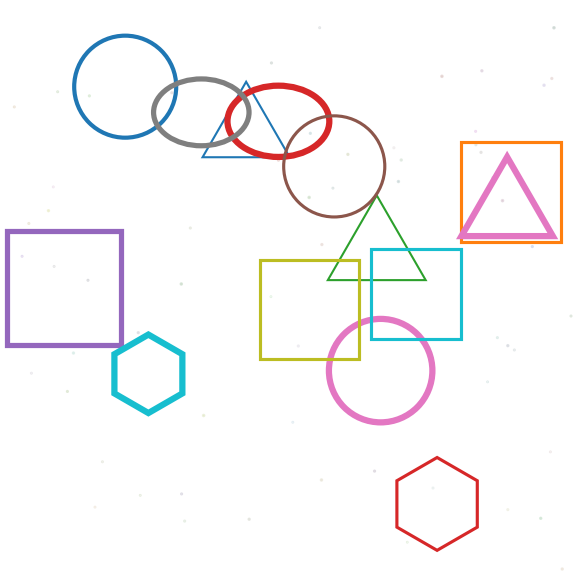[{"shape": "circle", "thickness": 2, "radius": 0.44, "center": [0.217, 0.849]}, {"shape": "triangle", "thickness": 1, "radius": 0.44, "center": [0.426, 0.77]}, {"shape": "square", "thickness": 1.5, "radius": 0.43, "center": [0.885, 0.666]}, {"shape": "triangle", "thickness": 1, "radius": 0.49, "center": [0.652, 0.563]}, {"shape": "hexagon", "thickness": 1.5, "radius": 0.4, "center": [0.757, 0.127]}, {"shape": "oval", "thickness": 3, "radius": 0.44, "center": [0.482, 0.789]}, {"shape": "square", "thickness": 2.5, "radius": 0.49, "center": [0.111, 0.5]}, {"shape": "circle", "thickness": 1.5, "radius": 0.44, "center": [0.579, 0.711]}, {"shape": "circle", "thickness": 3, "radius": 0.45, "center": [0.659, 0.357]}, {"shape": "triangle", "thickness": 3, "radius": 0.46, "center": [0.878, 0.636]}, {"shape": "oval", "thickness": 2.5, "radius": 0.41, "center": [0.349, 0.805]}, {"shape": "square", "thickness": 1.5, "radius": 0.43, "center": [0.536, 0.464]}, {"shape": "square", "thickness": 1.5, "radius": 0.39, "center": [0.72, 0.49]}, {"shape": "hexagon", "thickness": 3, "radius": 0.34, "center": [0.257, 0.352]}]